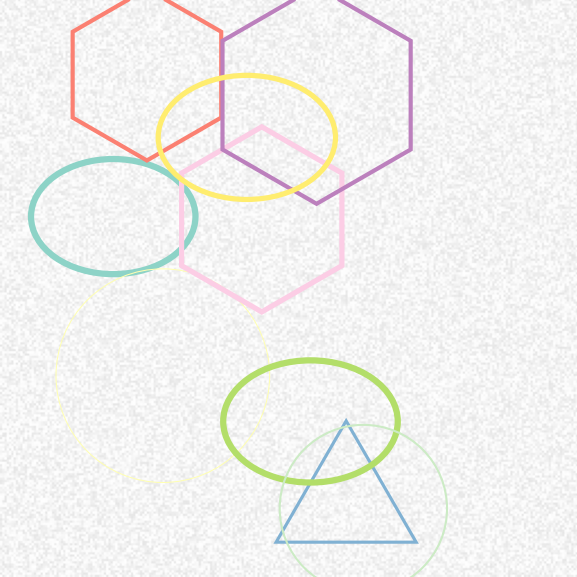[{"shape": "oval", "thickness": 3, "radius": 0.71, "center": [0.196, 0.624]}, {"shape": "circle", "thickness": 0.5, "radius": 0.92, "center": [0.282, 0.349]}, {"shape": "hexagon", "thickness": 2, "radius": 0.74, "center": [0.254, 0.87]}, {"shape": "triangle", "thickness": 1.5, "radius": 0.7, "center": [0.599, 0.13]}, {"shape": "oval", "thickness": 3, "radius": 0.76, "center": [0.538, 0.269]}, {"shape": "hexagon", "thickness": 2.5, "radius": 0.8, "center": [0.453, 0.619]}, {"shape": "hexagon", "thickness": 2, "radius": 0.94, "center": [0.548, 0.834]}, {"shape": "circle", "thickness": 1, "radius": 0.72, "center": [0.629, 0.119]}, {"shape": "oval", "thickness": 2.5, "radius": 0.77, "center": [0.427, 0.761]}]